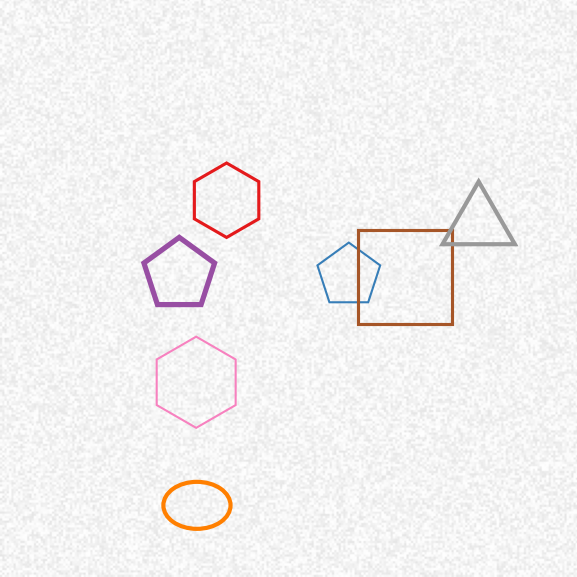[{"shape": "hexagon", "thickness": 1.5, "radius": 0.32, "center": [0.392, 0.652]}, {"shape": "pentagon", "thickness": 1, "radius": 0.29, "center": [0.604, 0.522]}, {"shape": "pentagon", "thickness": 2.5, "radius": 0.32, "center": [0.31, 0.524]}, {"shape": "oval", "thickness": 2, "radius": 0.29, "center": [0.341, 0.124]}, {"shape": "square", "thickness": 1.5, "radius": 0.41, "center": [0.701, 0.519]}, {"shape": "hexagon", "thickness": 1, "radius": 0.39, "center": [0.34, 0.337]}, {"shape": "triangle", "thickness": 2, "radius": 0.36, "center": [0.829, 0.612]}]